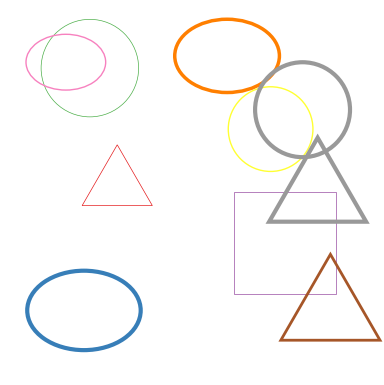[{"shape": "triangle", "thickness": 0.5, "radius": 0.53, "center": [0.305, 0.519]}, {"shape": "oval", "thickness": 3, "radius": 0.74, "center": [0.218, 0.194]}, {"shape": "circle", "thickness": 0.5, "radius": 0.63, "center": [0.233, 0.823]}, {"shape": "square", "thickness": 0.5, "radius": 0.66, "center": [0.741, 0.368]}, {"shape": "oval", "thickness": 2.5, "radius": 0.68, "center": [0.59, 0.855]}, {"shape": "circle", "thickness": 1, "radius": 0.55, "center": [0.703, 0.665]}, {"shape": "triangle", "thickness": 2, "radius": 0.74, "center": [0.858, 0.191]}, {"shape": "oval", "thickness": 1, "radius": 0.52, "center": [0.171, 0.838]}, {"shape": "triangle", "thickness": 3, "radius": 0.73, "center": [0.825, 0.497]}, {"shape": "circle", "thickness": 3, "radius": 0.62, "center": [0.786, 0.715]}]